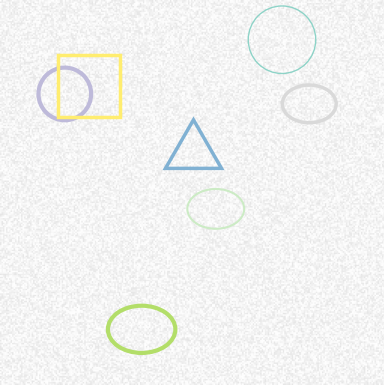[{"shape": "circle", "thickness": 1, "radius": 0.44, "center": [0.732, 0.897]}, {"shape": "circle", "thickness": 3, "radius": 0.34, "center": [0.168, 0.756]}, {"shape": "triangle", "thickness": 2.5, "radius": 0.42, "center": [0.503, 0.605]}, {"shape": "oval", "thickness": 3, "radius": 0.44, "center": [0.368, 0.145]}, {"shape": "oval", "thickness": 2.5, "radius": 0.35, "center": [0.803, 0.73]}, {"shape": "oval", "thickness": 1.5, "radius": 0.37, "center": [0.56, 0.457]}, {"shape": "square", "thickness": 2.5, "radius": 0.4, "center": [0.231, 0.776]}]